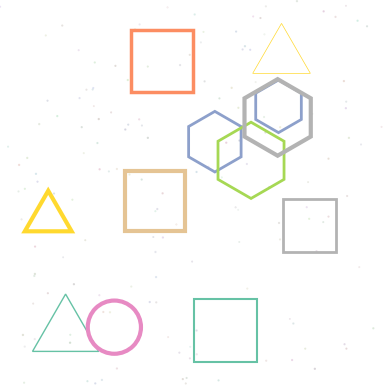[{"shape": "square", "thickness": 1.5, "radius": 0.41, "center": [0.585, 0.142]}, {"shape": "triangle", "thickness": 1, "radius": 0.5, "center": [0.17, 0.137]}, {"shape": "square", "thickness": 2.5, "radius": 0.4, "center": [0.421, 0.842]}, {"shape": "hexagon", "thickness": 2, "radius": 0.34, "center": [0.723, 0.724]}, {"shape": "hexagon", "thickness": 2, "radius": 0.39, "center": [0.558, 0.632]}, {"shape": "circle", "thickness": 3, "radius": 0.35, "center": [0.297, 0.15]}, {"shape": "hexagon", "thickness": 2, "radius": 0.5, "center": [0.652, 0.584]}, {"shape": "triangle", "thickness": 0.5, "radius": 0.43, "center": [0.731, 0.853]}, {"shape": "triangle", "thickness": 3, "radius": 0.35, "center": [0.125, 0.434]}, {"shape": "square", "thickness": 3, "radius": 0.39, "center": [0.403, 0.479]}, {"shape": "hexagon", "thickness": 3, "radius": 0.5, "center": [0.721, 0.695]}, {"shape": "square", "thickness": 2, "radius": 0.34, "center": [0.803, 0.414]}]